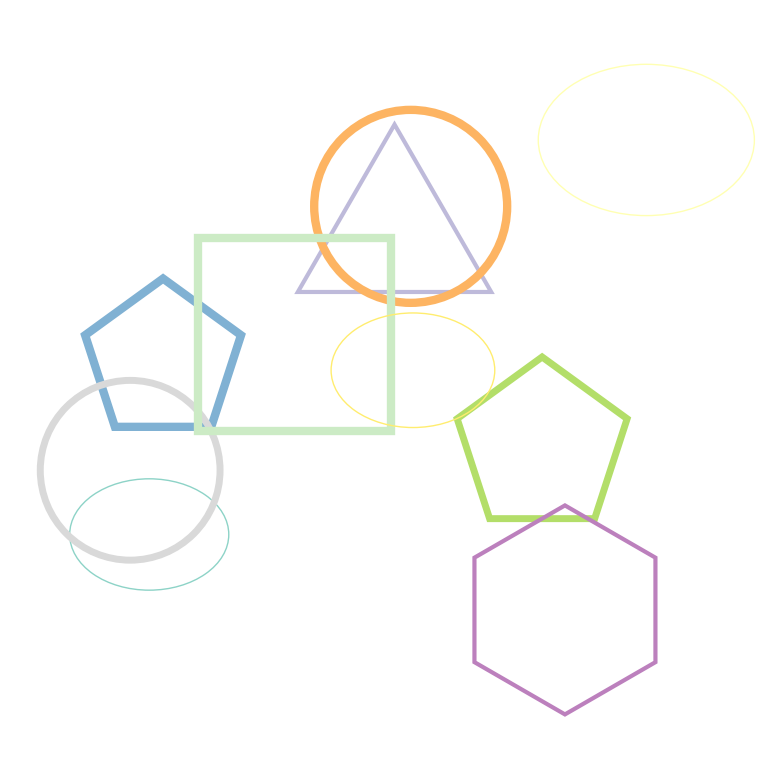[{"shape": "oval", "thickness": 0.5, "radius": 0.52, "center": [0.194, 0.306]}, {"shape": "oval", "thickness": 0.5, "radius": 0.7, "center": [0.839, 0.818]}, {"shape": "triangle", "thickness": 1.5, "radius": 0.72, "center": [0.512, 0.693]}, {"shape": "pentagon", "thickness": 3, "radius": 0.53, "center": [0.212, 0.532]}, {"shape": "circle", "thickness": 3, "radius": 0.63, "center": [0.533, 0.732]}, {"shape": "pentagon", "thickness": 2.5, "radius": 0.58, "center": [0.704, 0.42]}, {"shape": "circle", "thickness": 2.5, "radius": 0.58, "center": [0.169, 0.389]}, {"shape": "hexagon", "thickness": 1.5, "radius": 0.68, "center": [0.734, 0.208]}, {"shape": "square", "thickness": 3, "radius": 0.63, "center": [0.382, 0.566]}, {"shape": "oval", "thickness": 0.5, "radius": 0.53, "center": [0.536, 0.519]}]